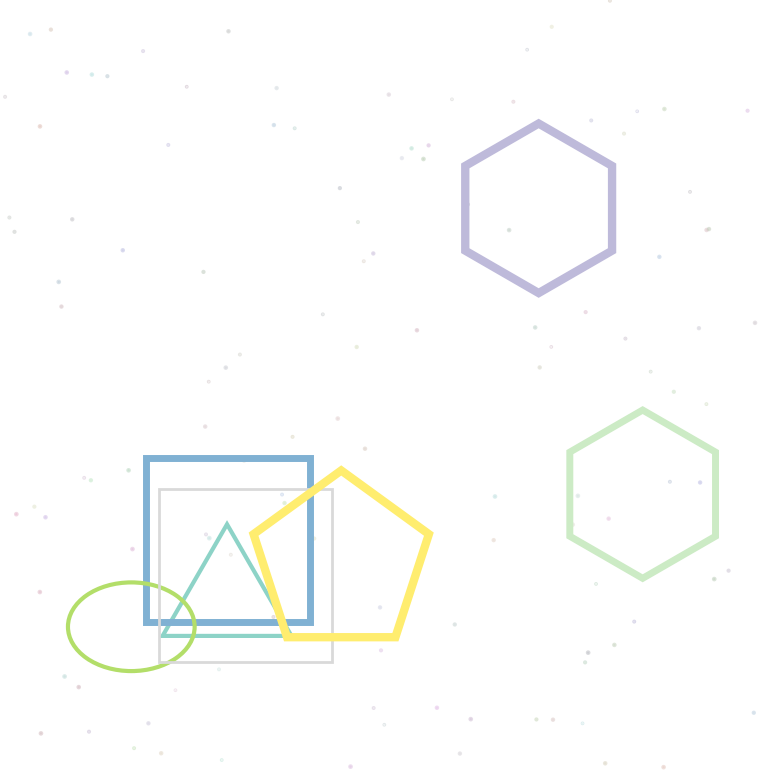[{"shape": "triangle", "thickness": 1.5, "radius": 0.48, "center": [0.295, 0.222]}, {"shape": "hexagon", "thickness": 3, "radius": 0.55, "center": [0.7, 0.729]}, {"shape": "square", "thickness": 2.5, "radius": 0.53, "center": [0.296, 0.299]}, {"shape": "oval", "thickness": 1.5, "radius": 0.41, "center": [0.171, 0.186]}, {"shape": "square", "thickness": 1, "radius": 0.56, "center": [0.319, 0.253]}, {"shape": "hexagon", "thickness": 2.5, "radius": 0.55, "center": [0.835, 0.358]}, {"shape": "pentagon", "thickness": 3, "radius": 0.6, "center": [0.443, 0.269]}]